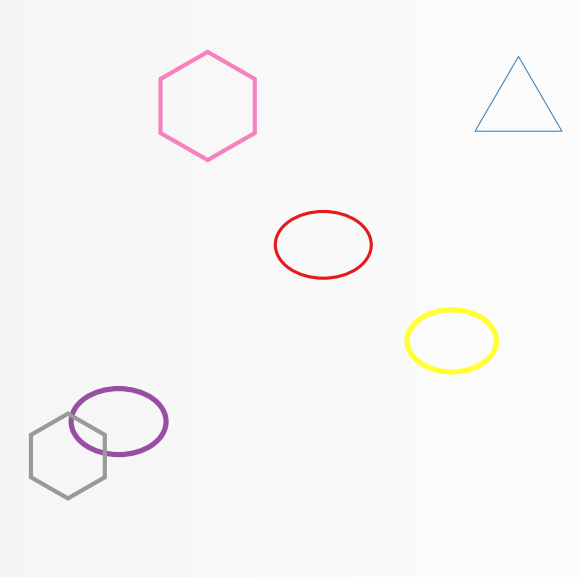[{"shape": "oval", "thickness": 1.5, "radius": 0.41, "center": [0.556, 0.575]}, {"shape": "triangle", "thickness": 0.5, "radius": 0.43, "center": [0.892, 0.815]}, {"shape": "oval", "thickness": 2.5, "radius": 0.41, "center": [0.204, 0.269]}, {"shape": "oval", "thickness": 2.5, "radius": 0.38, "center": [0.777, 0.409]}, {"shape": "hexagon", "thickness": 2, "radius": 0.47, "center": [0.357, 0.816]}, {"shape": "hexagon", "thickness": 2, "radius": 0.37, "center": [0.117, 0.209]}]